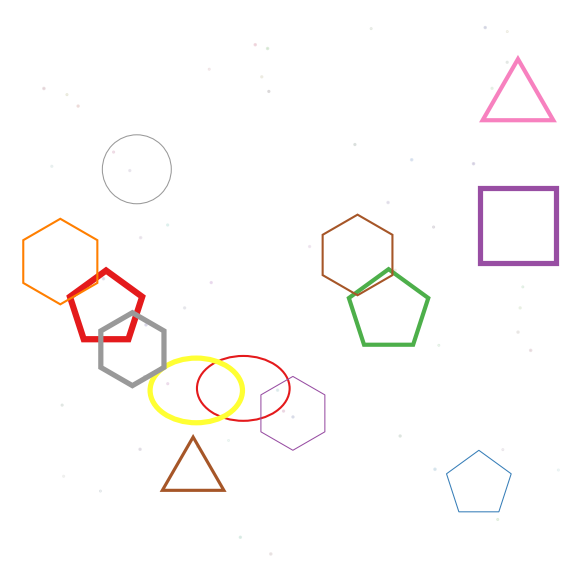[{"shape": "pentagon", "thickness": 3, "radius": 0.33, "center": [0.184, 0.465]}, {"shape": "oval", "thickness": 1, "radius": 0.4, "center": [0.421, 0.327]}, {"shape": "pentagon", "thickness": 0.5, "radius": 0.29, "center": [0.829, 0.161]}, {"shape": "pentagon", "thickness": 2, "radius": 0.36, "center": [0.673, 0.461]}, {"shape": "hexagon", "thickness": 0.5, "radius": 0.32, "center": [0.507, 0.283]}, {"shape": "square", "thickness": 2.5, "radius": 0.33, "center": [0.897, 0.608]}, {"shape": "hexagon", "thickness": 1, "radius": 0.37, "center": [0.104, 0.546]}, {"shape": "oval", "thickness": 2.5, "radius": 0.4, "center": [0.34, 0.323]}, {"shape": "triangle", "thickness": 1.5, "radius": 0.31, "center": [0.334, 0.181]}, {"shape": "hexagon", "thickness": 1, "radius": 0.35, "center": [0.619, 0.558]}, {"shape": "triangle", "thickness": 2, "radius": 0.35, "center": [0.897, 0.826]}, {"shape": "hexagon", "thickness": 2.5, "radius": 0.32, "center": [0.229, 0.395]}, {"shape": "circle", "thickness": 0.5, "radius": 0.3, "center": [0.237, 0.706]}]